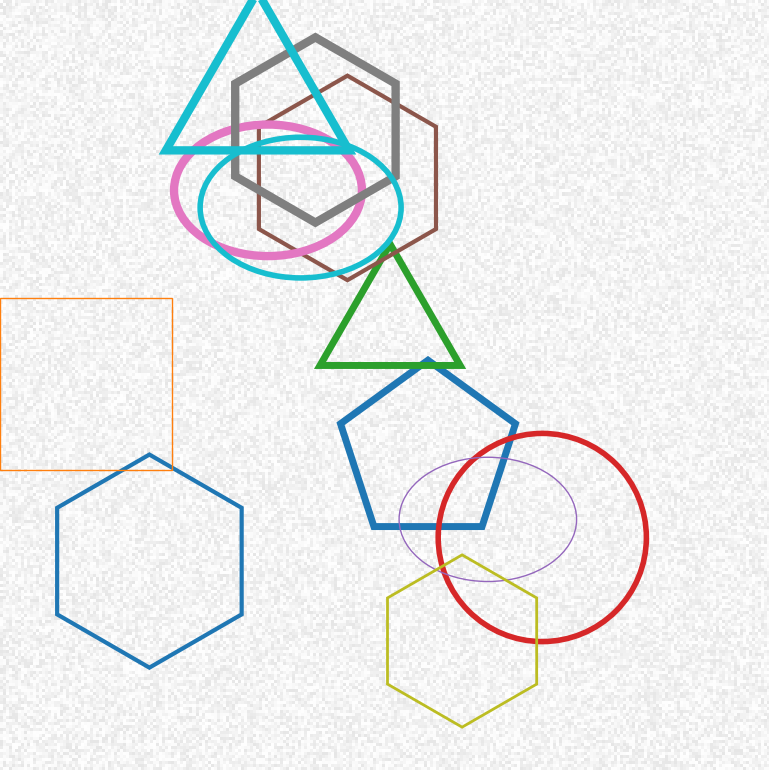[{"shape": "pentagon", "thickness": 2.5, "radius": 0.6, "center": [0.556, 0.413]}, {"shape": "hexagon", "thickness": 1.5, "radius": 0.69, "center": [0.194, 0.271]}, {"shape": "square", "thickness": 0.5, "radius": 0.56, "center": [0.112, 0.501]}, {"shape": "triangle", "thickness": 2.5, "radius": 0.53, "center": [0.507, 0.578]}, {"shape": "circle", "thickness": 2, "radius": 0.68, "center": [0.704, 0.302]}, {"shape": "oval", "thickness": 0.5, "radius": 0.58, "center": [0.634, 0.325]}, {"shape": "hexagon", "thickness": 1.5, "radius": 0.66, "center": [0.451, 0.769]}, {"shape": "oval", "thickness": 3, "radius": 0.61, "center": [0.348, 0.753]}, {"shape": "hexagon", "thickness": 3, "radius": 0.6, "center": [0.41, 0.831]}, {"shape": "hexagon", "thickness": 1, "radius": 0.56, "center": [0.6, 0.168]}, {"shape": "triangle", "thickness": 3, "radius": 0.69, "center": [0.334, 0.873]}, {"shape": "oval", "thickness": 2, "radius": 0.65, "center": [0.39, 0.73]}]